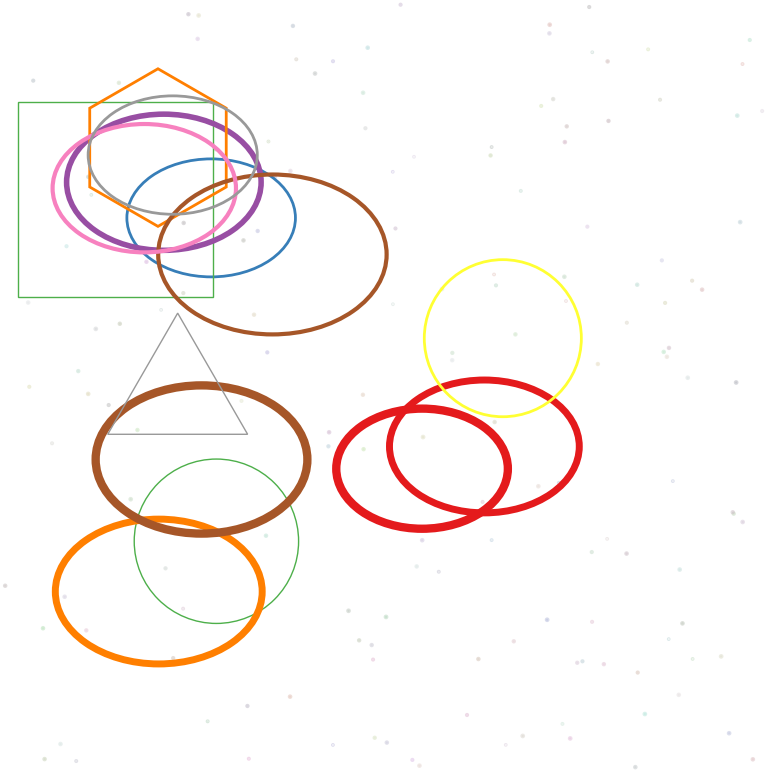[{"shape": "oval", "thickness": 2.5, "radius": 0.62, "center": [0.629, 0.42]}, {"shape": "oval", "thickness": 3, "radius": 0.56, "center": [0.548, 0.391]}, {"shape": "oval", "thickness": 1, "radius": 0.55, "center": [0.274, 0.717]}, {"shape": "circle", "thickness": 0.5, "radius": 0.53, "center": [0.281, 0.297]}, {"shape": "square", "thickness": 0.5, "radius": 0.63, "center": [0.15, 0.741]}, {"shape": "oval", "thickness": 2, "radius": 0.63, "center": [0.213, 0.763]}, {"shape": "hexagon", "thickness": 1, "radius": 0.51, "center": [0.205, 0.808]}, {"shape": "oval", "thickness": 2.5, "radius": 0.67, "center": [0.206, 0.232]}, {"shape": "circle", "thickness": 1, "radius": 0.51, "center": [0.653, 0.561]}, {"shape": "oval", "thickness": 3, "radius": 0.69, "center": [0.262, 0.403]}, {"shape": "oval", "thickness": 1.5, "radius": 0.74, "center": [0.354, 0.67]}, {"shape": "oval", "thickness": 1.5, "radius": 0.6, "center": [0.187, 0.756]}, {"shape": "oval", "thickness": 1, "radius": 0.55, "center": [0.224, 0.799]}, {"shape": "triangle", "thickness": 0.5, "radius": 0.52, "center": [0.231, 0.488]}]